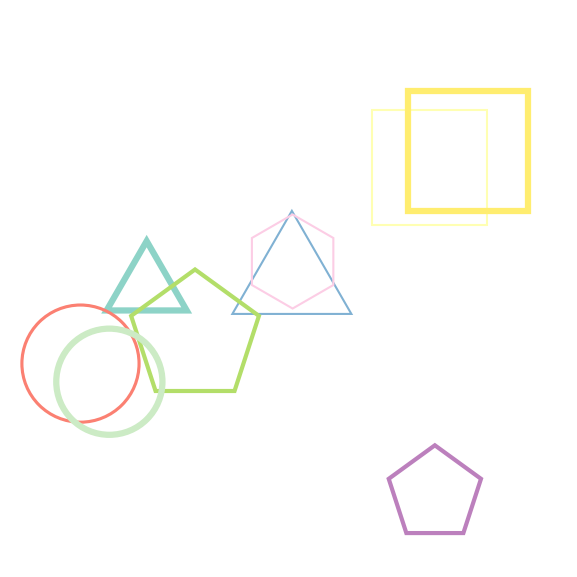[{"shape": "triangle", "thickness": 3, "radius": 0.4, "center": [0.254, 0.502]}, {"shape": "square", "thickness": 1, "radius": 0.5, "center": [0.744, 0.709]}, {"shape": "circle", "thickness": 1.5, "radius": 0.51, "center": [0.139, 0.37]}, {"shape": "triangle", "thickness": 1, "radius": 0.59, "center": [0.505, 0.515]}, {"shape": "pentagon", "thickness": 2, "radius": 0.58, "center": [0.338, 0.416]}, {"shape": "hexagon", "thickness": 1, "radius": 0.41, "center": [0.507, 0.546]}, {"shape": "pentagon", "thickness": 2, "radius": 0.42, "center": [0.753, 0.144]}, {"shape": "circle", "thickness": 3, "radius": 0.46, "center": [0.189, 0.338]}, {"shape": "square", "thickness": 3, "radius": 0.52, "center": [0.81, 0.738]}]